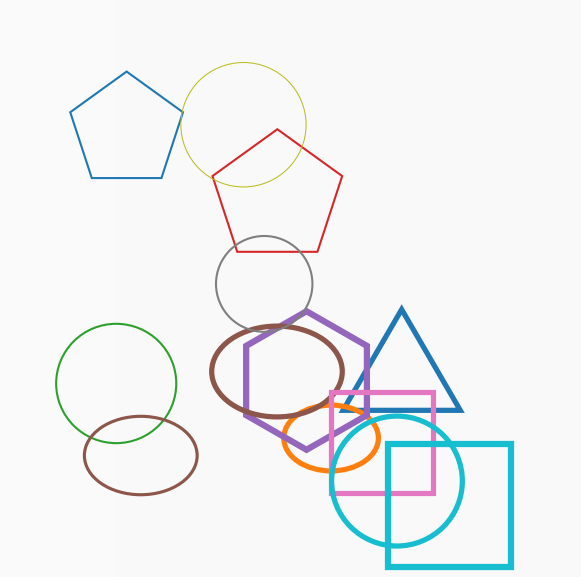[{"shape": "triangle", "thickness": 2.5, "radius": 0.58, "center": [0.691, 0.347]}, {"shape": "pentagon", "thickness": 1, "radius": 0.51, "center": [0.218, 0.773]}, {"shape": "oval", "thickness": 2.5, "radius": 0.41, "center": [0.57, 0.241]}, {"shape": "circle", "thickness": 1, "radius": 0.52, "center": [0.2, 0.335]}, {"shape": "pentagon", "thickness": 1, "radius": 0.59, "center": [0.477, 0.658]}, {"shape": "hexagon", "thickness": 3, "radius": 0.6, "center": [0.527, 0.34]}, {"shape": "oval", "thickness": 1.5, "radius": 0.48, "center": [0.242, 0.21]}, {"shape": "oval", "thickness": 2.5, "radius": 0.56, "center": [0.477, 0.356]}, {"shape": "square", "thickness": 2.5, "radius": 0.44, "center": [0.657, 0.233]}, {"shape": "circle", "thickness": 1, "radius": 0.41, "center": [0.455, 0.508]}, {"shape": "circle", "thickness": 0.5, "radius": 0.54, "center": [0.419, 0.783]}, {"shape": "square", "thickness": 3, "radius": 0.53, "center": [0.773, 0.123]}, {"shape": "circle", "thickness": 2.5, "radius": 0.56, "center": [0.683, 0.166]}]